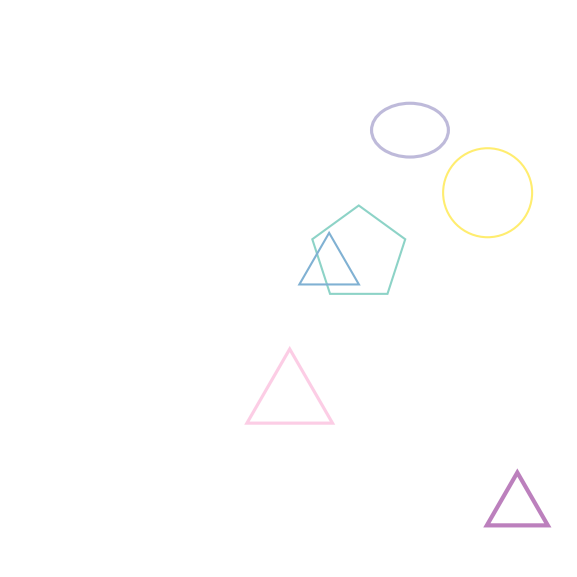[{"shape": "pentagon", "thickness": 1, "radius": 0.42, "center": [0.621, 0.559]}, {"shape": "oval", "thickness": 1.5, "radius": 0.33, "center": [0.71, 0.774]}, {"shape": "triangle", "thickness": 1, "radius": 0.3, "center": [0.57, 0.536]}, {"shape": "triangle", "thickness": 1.5, "radius": 0.43, "center": [0.502, 0.309]}, {"shape": "triangle", "thickness": 2, "radius": 0.3, "center": [0.896, 0.12]}, {"shape": "circle", "thickness": 1, "radius": 0.39, "center": [0.844, 0.665]}]